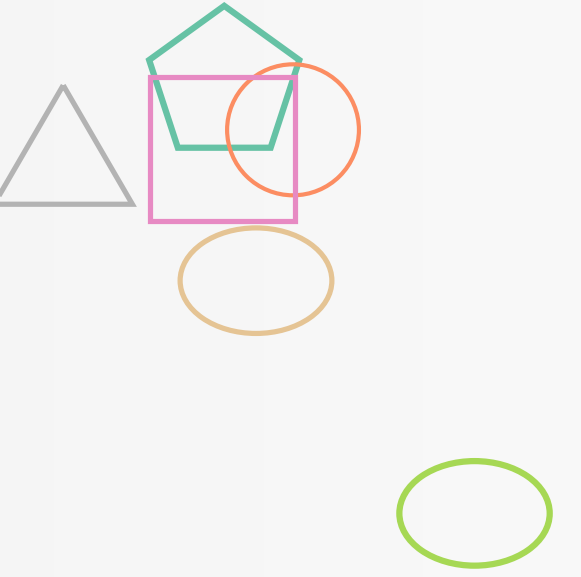[{"shape": "pentagon", "thickness": 3, "radius": 0.68, "center": [0.386, 0.853]}, {"shape": "circle", "thickness": 2, "radius": 0.57, "center": [0.504, 0.774]}, {"shape": "square", "thickness": 2.5, "radius": 0.63, "center": [0.383, 0.741]}, {"shape": "oval", "thickness": 3, "radius": 0.65, "center": [0.816, 0.11]}, {"shape": "oval", "thickness": 2.5, "radius": 0.65, "center": [0.44, 0.513]}, {"shape": "triangle", "thickness": 2.5, "radius": 0.69, "center": [0.109, 0.714]}]